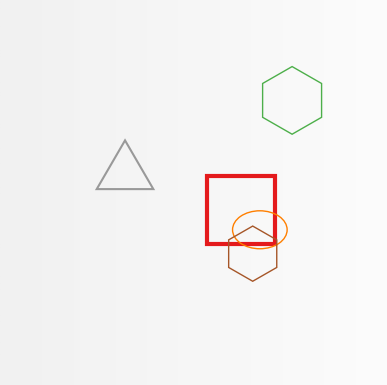[{"shape": "square", "thickness": 3, "radius": 0.44, "center": [0.622, 0.455]}, {"shape": "hexagon", "thickness": 1, "radius": 0.44, "center": [0.754, 0.739]}, {"shape": "oval", "thickness": 1, "radius": 0.35, "center": [0.671, 0.403]}, {"shape": "hexagon", "thickness": 1, "radius": 0.36, "center": [0.652, 0.341]}, {"shape": "triangle", "thickness": 1.5, "radius": 0.42, "center": [0.323, 0.551]}]